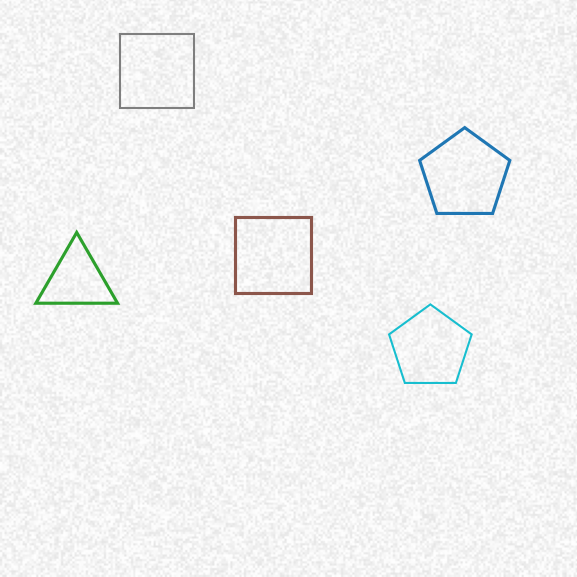[{"shape": "pentagon", "thickness": 1.5, "radius": 0.41, "center": [0.805, 0.696]}, {"shape": "triangle", "thickness": 1.5, "radius": 0.41, "center": [0.133, 0.515]}, {"shape": "square", "thickness": 1.5, "radius": 0.33, "center": [0.472, 0.557]}, {"shape": "square", "thickness": 1, "radius": 0.32, "center": [0.273, 0.877]}, {"shape": "pentagon", "thickness": 1, "radius": 0.38, "center": [0.745, 0.397]}]